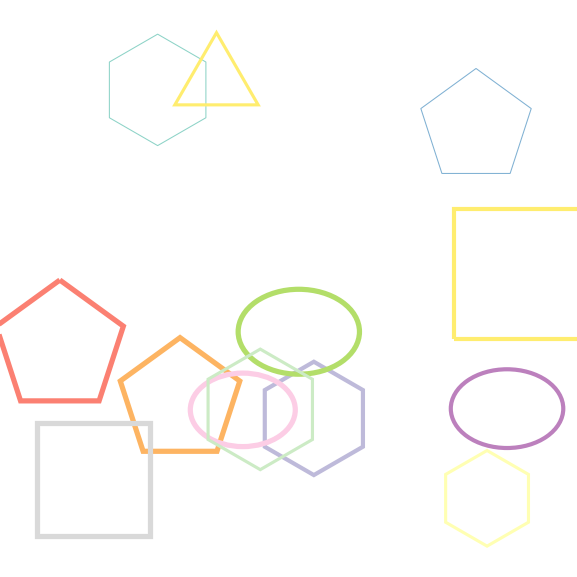[{"shape": "hexagon", "thickness": 0.5, "radius": 0.48, "center": [0.273, 0.843]}, {"shape": "hexagon", "thickness": 1.5, "radius": 0.41, "center": [0.843, 0.136]}, {"shape": "hexagon", "thickness": 2, "radius": 0.49, "center": [0.543, 0.275]}, {"shape": "pentagon", "thickness": 2.5, "radius": 0.58, "center": [0.104, 0.399]}, {"shape": "pentagon", "thickness": 0.5, "radius": 0.5, "center": [0.824, 0.78]}, {"shape": "pentagon", "thickness": 2.5, "radius": 0.54, "center": [0.312, 0.306]}, {"shape": "oval", "thickness": 2.5, "radius": 0.53, "center": [0.517, 0.425]}, {"shape": "oval", "thickness": 2.5, "radius": 0.45, "center": [0.42, 0.289]}, {"shape": "square", "thickness": 2.5, "radius": 0.49, "center": [0.162, 0.168]}, {"shape": "oval", "thickness": 2, "radius": 0.49, "center": [0.878, 0.292]}, {"shape": "hexagon", "thickness": 1.5, "radius": 0.52, "center": [0.451, 0.29]}, {"shape": "triangle", "thickness": 1.5, "radius": 0.42, "center": [0.375, 0.859]}, {"shape": "square", "thickness": 2, "radius": 0.56, "center": [0.899, 0.525]}]